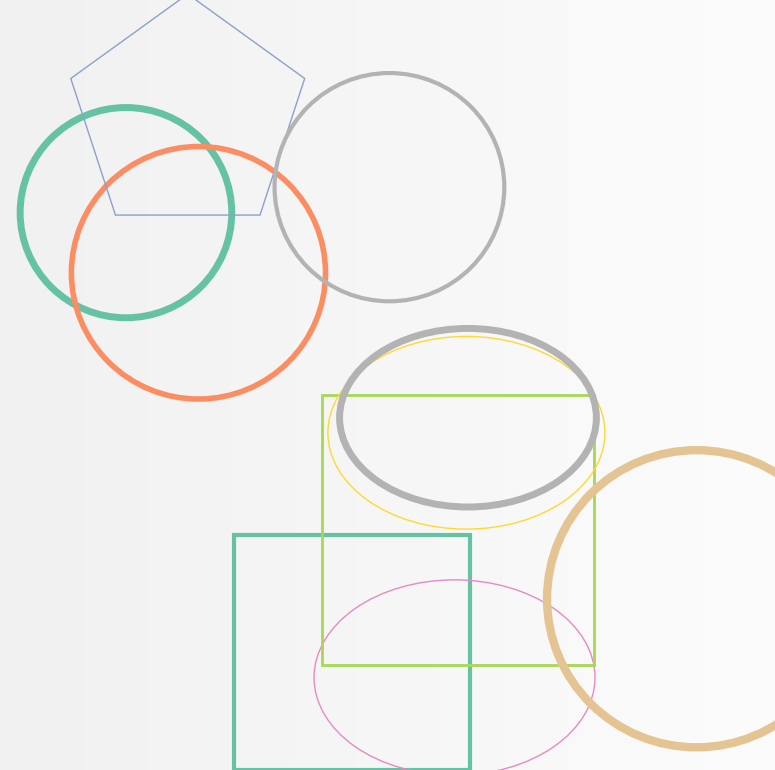[{"shape": "square", "thickness": 1.5, "radius": 0.76, "center": [0.454, 0.153]}, {"shape": "circle", "thickness": 2.5, "radius": 0.68, "center": [0.163, 0.724]}, {"shape": "circle", "thickness": 2, "radius": 0.82, "center": [0.256, 0.646]}, {"shape": "pentagon", "thickness": 0.5, "radius": 0.79, "center": [0.242, 0.849]}, {"shape": "oval", "thickness": 0.5, "radius": 0.91, "center": [0.586, 0.12]}, {"shape": "square", "thickness": 1, "radius": 0.88, "center": [0.591, 0.312]}, {"shape": "oval", "thickness": 0.5, "radius": 0.89, "center": [0.602, 0.438]}, {"shape": "circle", "thickness": 3, "radius": 0.96, "center": [0.899, 0.222]}, {"shape": "oval", "thickness": 2.5, "radius": 0.83, "center": [0.604, 0.458]}, {"shape": "circle", "thickness": 1.5, "radius": 0.74, "center": [0.502, 0.757]}]